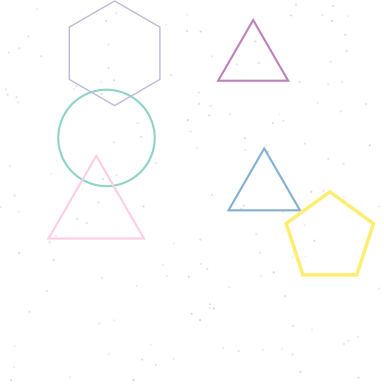[{"shape": "circle", "thickness": 1.5, "radius": 0.63, "center": [0.277, 0.642]}, {"shape": "hexagon", "thickness": 1, "radius": 0.68, "center": [0.298, 0.862]}, {"shape": "triangle", "thickness": 1.5, "radius": 0.54, "center": [0.686, 0.507]}, {"shape": "triangle", "thickness": 1.5, "radius": 0.72, "center": [0.25, 0.452]}, {"shape": "triangle", "thickness": 1.5, "radius": 0.52, "center": [0.658, 0.843]}, {"shape": "pentagon", "thickness": 2.5, "radius": 0.6, "center": [0.857, 0.383]}]